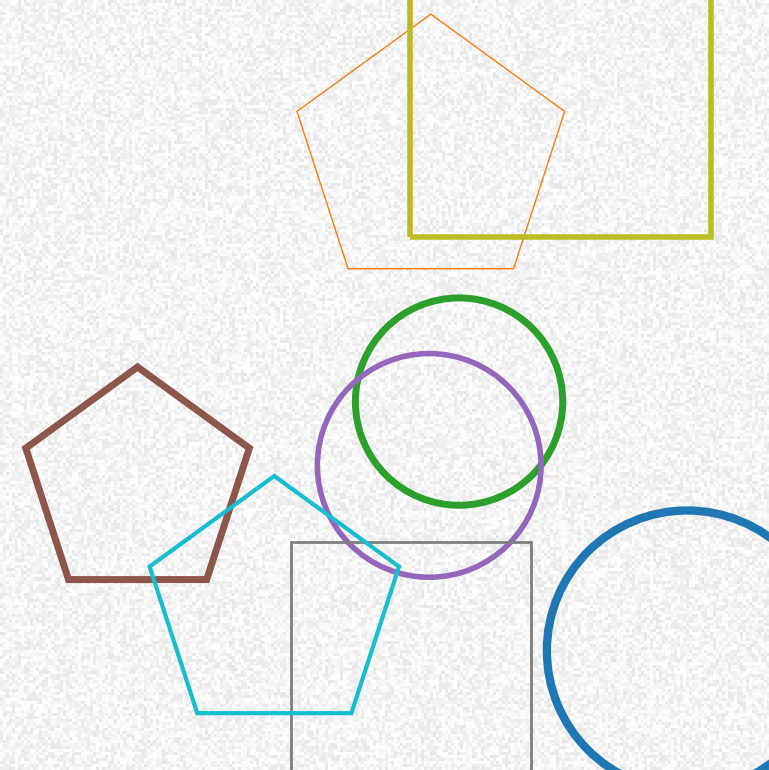[{"shape": "circle", "thickness": 3, "radius": 0.91, "center": [0.892, 0.155]}, {"shape": "pentagon", "thickness": 0.5, "radius": 0.91, "center": [0.559, 0.799]}, {"shape": "circle", "thickness": 2.5, "radius": 0.67, "center": [0.596, 0.478]}, {"shape": "circle", "thickness": 2, "radius": 0.73, "center": [0.557, 0.396]}, {"shape": "pentagon", "thickness": 2.5, "radius": 0.76, "center": [0.179, 0.371]}, {"shape": "square", "thickness": 1, "radius": 0.78, "center": [0.534, 0.14]}, {"shape": "square", "thickness": 2, "radius": 0.98, "center": [0.728, 0.888]}, {"shape": "pentagon", "thickness": 1.5, "radius": 0.85, "center": [0.356, 0.212]}]